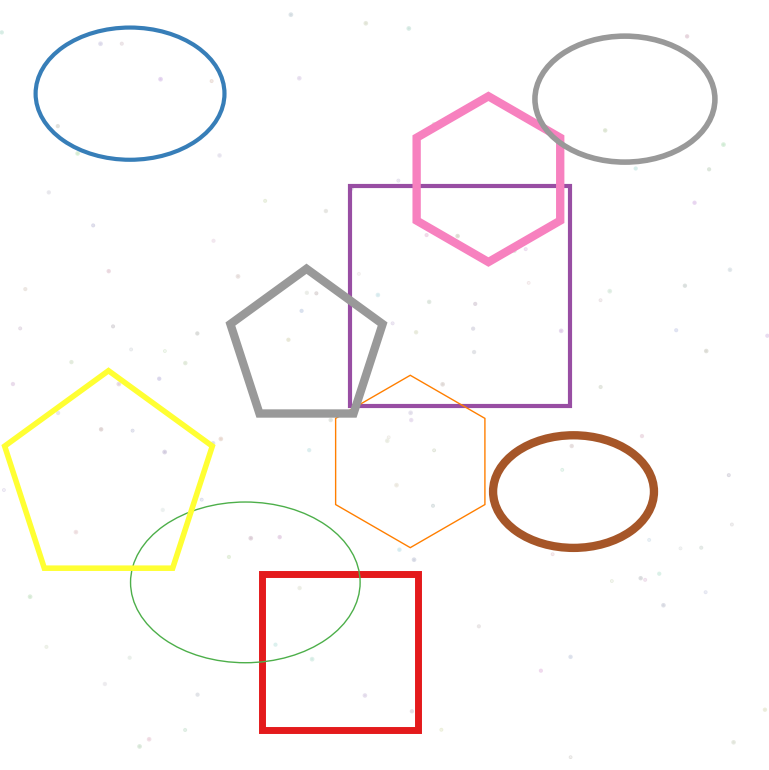[{"shape": "square", "thickness": 2.5, "radius": 0.51, "center": [0.442, 0.154]}, {"shape": "oval", "thickness": 1.5, "radius": 0.61, "center": [0.169, 0.878]}, {"shape": "oval", "thickness": 0.5, "radius": 0.75, "center": [0.319, 0.244]}, {"shape": "square", "thickness": 1.5, "radius": 0.72, "center": [0.597, 0.615]}, {"shape": "hexagon", "thickness": 0.5, "radius": 0.56, "center": [0.533, 0.401]}, {"shape": "pentagon", "thickness": 2, "radius": 0.71, "center": [0.141, 0.377]}, {"shape": "oval", "thickness": 3, "radius": 0.52, "center": [0.745, 0.362]}, {"shape": "hexagon", "thickness": 3, "radius": 0.54, "center": [0.634, 0.767]}, {"shape": "oval", "thickness": 2, "radius": 0.58, "center": [0.812, 0.871]}, {"shape": "pentagon", "thickness": 3, "radius": 0.52, "center": [0.398, 0.547]}]